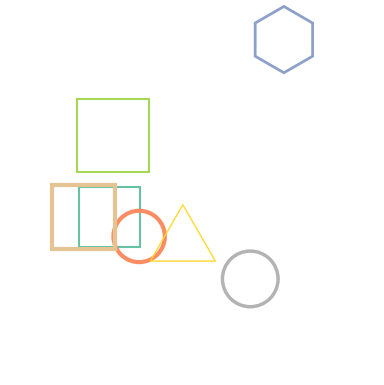[{"shape": "square", "thickness": 1.5, "radius": 0.39, "center": [0.284, 0.436]}, {"shape": "circle", "thickness": 3, "radius": 0.33, "center": [0.361, 0.386]}, {"shape": "hexagon", "thickness": 2, "radius": 0.43, "center": [0.737, 0.897]}, {"shape": "square", "thickness": 1.5, "radius": 0.47, "center": [0.294, 0.648]}, {"shape": "triangle", "thickness": 1, "radius": 0.49, "center": [0.475, 0.371]}, {"shape": "square", "thickness": 3, "radius": 0.41, "center": [0.217, 0.435]}, {"shape": "circle", "thickness": 2.5, "radius": 0.36, "center": [0.65, 0.276]}]